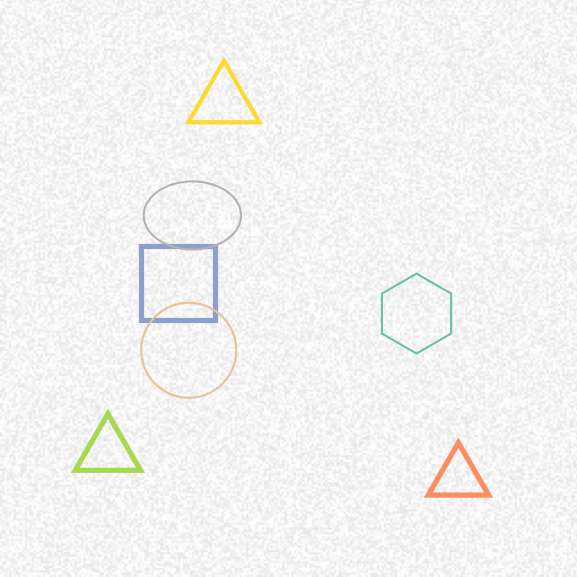[{"shape": "hexagon", "thickness": 1, "radius": 0.35, "center": [0.721, 0.456]}, {"shape": "triangle", "thickness": 2.5, "radius": 0.3, "center": [0.794, 0.172]}, {"shape": "square", "thickness": 2.5, "radius": 0.32, "center": [0.309, 0.509]}, {"shape": "triangle", "thickness": 2.5, "radius": 0.33, "center": [0.187, 0.217]}, {"shape": "triangle", "thickness": 2, "radius": 0.35, "center": [0.388, 0.823]}, {"shape": "circle", "thickness": 1, "radius": 0.41, "center": [0.327, 0.393]}, {"shape": "oval", "thickness": 1, "radius": 0.42, "center": [0.333, 0.626]}]